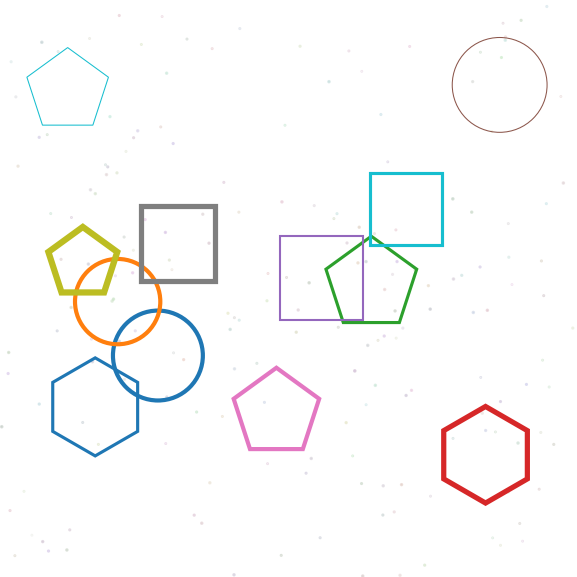[{"shape": "hexagon", "thickness": 1.5, "radius": 0.42, "center": [0.165, 0.295]}, {"shape": "circle", "thickness": 2, "radius": 0.39, "center": [0.273, 0.383]}, {"shape": "circle", "thickness": 2, "radius": 0.37, "center": [0.204, 0.477]}, {"shape": "pentagon", "thickness": 1.5, "radius": 0.41, "center": [0.643, 0.507]}, {"shape": "hexagon", "thickness": 2.5, "radius": 0.42, "center": [0.841, 0.212]}, {"shape": "square", "thickness": 1, "radius": 0.36, "center": [0.557, 0.518]}, {"shape": "circle", "thickness": 0.5, "radius": 0.41, "center": [0.865, 0.852]}, {"shape": "pentagon", "thickness": 2, "radius": 0.39, "center": [0.479, 0.284]}, {"shape": "square", "thickness": 2.5, "radius": 0.32, "center": [0.308, 0.578]}, {"shape": "pentagon", "thickness": 3, "radius": 0.31, "center": [0.143, 0.543]}, {"shape": "square", "thickness": 1.5, "radius": 0.31, "center": [0.702, 0.638]}, {"shape": "pentagon", "thickness": 0.5, "radius": 0.37, "center": [0.117, 0.843]}]